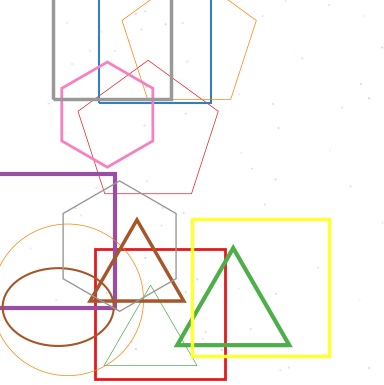[{"shape": "pentagon", "thickness": 0.5, "radius": 0.96, "center": [0.385, 0.652]}, {"shape": "square", "thickness": 2, "radius": 0.85, "center": [0.415, 0.185]}, {"shape": "square", "thickness": 1.5, "radius": 0.73, "center": [0.403, 0.879]}, {"shape": "triangle", "thickness": 3, "radius": 0.84, "center": [0.606, 0.188]}, {"shape": "triangle", "thickness": 0.5, "radius": 0.7, "center": [0.391, 0.12]}, {"shape": "square", "thickness": 3, "radius": 0.87, "center": [0.125, 0.374]}, {"shape": "circle", "thickness": 0.5, "radius": 0.98, "center": [0.176, 0.221]}, {"shape": "pentagon", "thickness": 0.5, "radius": 0.92, "center": [0.491, 0.89]}, {"shape": "square", "thickness": 2.5, "radius": 0.89, "center": [0.677, 0.254]}, {"shape": "triangle", "thickness": 2.5, "radius": 0.7, "center": [0.356, 0.288]}, {"shape": "oval", "thickness": 1.5, "radius": 0.72, "center": [0.151, 0.202]}, {"shape": "hexagon", "thickness": 2, "radius": 0.68, "center": [0.279, 0.702]}, {"shape": "hexagon", "thickness": 1, "radius": 0.85, "center": [0.311, 0.361]}, {"shape": "square", "thickness": 2.5, "radius": 0.76, "center": [0.291, 0.896]}]